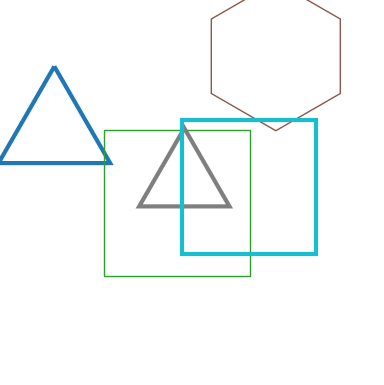[{"shape": "triangle", "thickness": 3, "radius": 0.84, "center": [0.141, 0.66]}, {"shape": "square", "thickness": 1, "radius": 0.95, "center": [0.46, 0.472]}, {"shape": "hexagon", "thickness": 1, "radius": 0.97, "center": [0.716, 0.854]}, {"shape": "triangle", "thickness": 3, "radius": 0.68, "center": [0.479, 0.532]}, {"shape": "square", "thickness": 3, "radius": 0.87, "center": [0.648, 0.514]}]